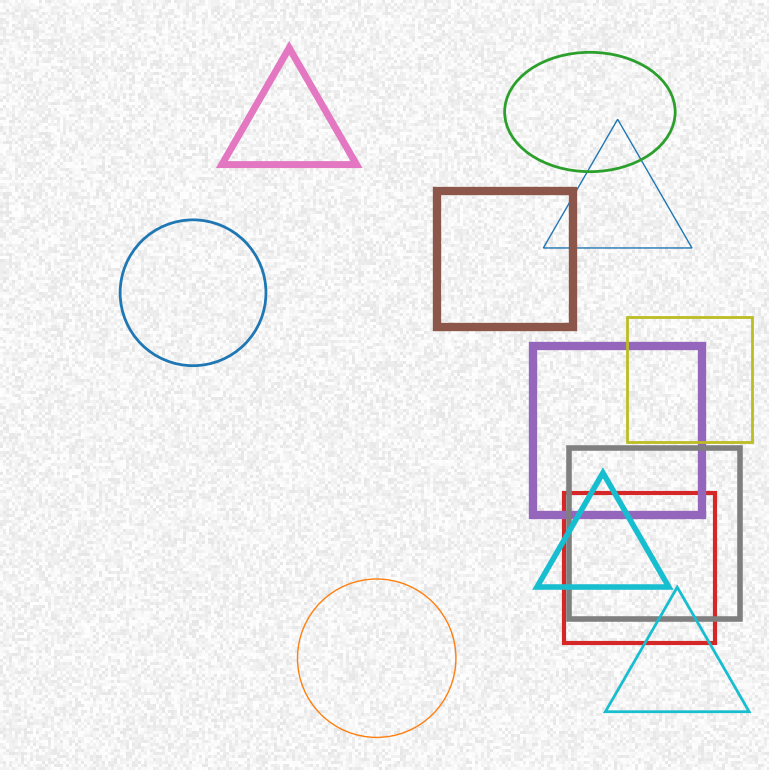[{"shape": "triangle", "thickness": 0.5, "radius": 0.56, "center": [0.802, 0.734]}, {"shape": "circle", "thickness": 1, "radius": 0.47, "center": [0.251, 0.62]}, {"shape": "circle", "thickness": 0.5, "radius": 0.51, "center": [0.489, 0.145]}, {"shape": "oval", "thickness": 1, "radius": 0.55, "center": [0.766, 0.855]}, {"shape": "square", "thickness": 1.5, "radius": 0.49, "center": [0.83, 0.262]}, {"shape": "square", "thickness": 3, "radius": 0.55, "center": [0.802, 0.441]}, {"shape": "square", "thickness": 3, "radius": 0.44, "center": [0.656, 0.664]}, {"shape": "triangle", "thickness": 2.5, "radius": 0.5, "center": [0.376, 0.837]}, {"shape": "square", "thickness": 2, "radius": 0.56, "center": [0.85, 0.307]}, {"shape": "square", "thickness": 1, "radius": 0.41, "center": [0.896, 0.507]}, {"shape": "triangle", "thickness": 1, "radius": 0.54, "center": [0.88, 0.13]}, {"shape": "triangle", "thickness": 2, "radius": 0.49, "center": [0.783, 0.287]}]